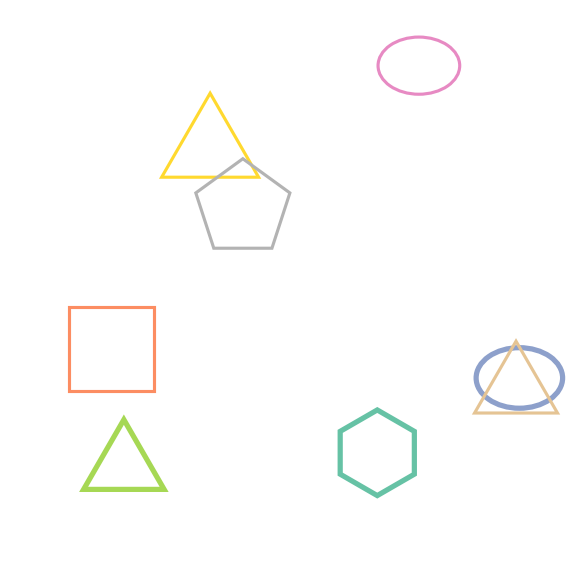[{"shape": "hexagon", "thickness": 2.5, "radius": 0.37, "center": [0.653, 0.215]}, {"shape": "square", "thickness": 1.5, "radius": 0.36, "center": [0.193, 0.395]}, {"shape": "oval", "thickness": 2.5, "radius": 0.37, "center": [0.899, 0.345]}, {"shape": "oval", "thickness": 1.5, "radius": 0.35, "center": [0.725, 0.885]}, {"shape": "triangle", "thickness": 2.5, "radius": 0.4, "center": [0.214, 0.192]}, {"shape": "triangle", "thickness": 1.5, "radius": 0.48, "center": [0.364, 0.741]}, {"shape": "triangle", "thickness": 1.5, "radius": 0.41, "center": [0.894, 0.325]}, {"shape": "pentagon", "thickness": 1.5, "radius": 0.43, "center": [0.421, 0.639]}]